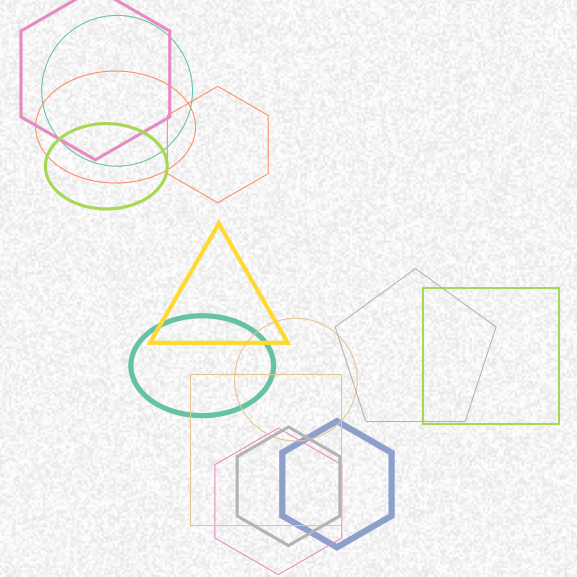[{"shape": "circle", "thickness": 0.5, "radius": 0.65, "center": [0.203, 0.842]}, {"shape": "oval", "thickness": 2.5, "radius": 0.62, "center": [0.35, 0.366]}, {"shape": "hexagon", "thickness": 0.5, "radius": 0.5, "center": [0.377, 0.749]}, {"shape": "oval", "thickness": 0.5, "radius": 0.69, "center": [0.2, 0.779]}, {"shape": "hexagon", "thickness": 3, "radius": 0.55, "center": [0.583, 0.161]}, {"shape": "hexagon", "thickness": 1.5, "radius": 0.74, "center": [0.165, 0.871]}, {"shape": "hexagon", "thickness": 0.5, "radius": 0.63, "center": [0.482, 0.131]}, {"shape": "square", "thickness": 1, "radius": 0.59, "center": [0.85, 0.382]}, {"shape": "oval", "thickness": 1.5, "radius": 0.53, "center": [0.184, 0.711]}, {"shape": "triangle", "thickness": 2, "radius": 0.69, "center": [0.379, 0.474]}, {"shape": "circle", "thickness": 0.5, "radius": 0.53, "center": [0.512, 0.342]}, {"shape": "square", "thickness": 0.5, "radius": 0.65, "center": [0.46, 0.221]}, {"shape": "pentagon", "thickness": 0.5, "radius": 0.73, "center": [0.72, 0.388]}, {"shape": "hexagon", "thickness": 1.5, "radius": 0.51, "center": [0.5, 0.157]}]